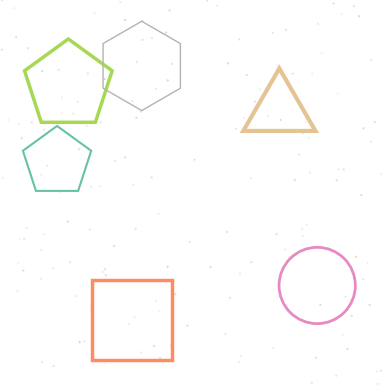[{"shape": "pentagon", "thickness": 1.5, "radius": 0.47, "center": [0.148, 0.58]}, {"shape": "square", "thickness": 2.5, "radius": 0.52, "center": [0.343, 0.169]}, {"shape": "circle", "thickness": 2, "radius": 0.5, "center": [0.824, 0.258]}, {"shape": "pentagon", "thickness": 2.5, "radius": 0.6, "center": [0.178, 0.779]}, {"shape": "triangle", "thickness": 3, "radius": 0.54, "center": [0.726, 0.714]}, {"shape": "hexagon", "thickness": 1, "radius": 0.58, "center": [0.368, 0.829]}]